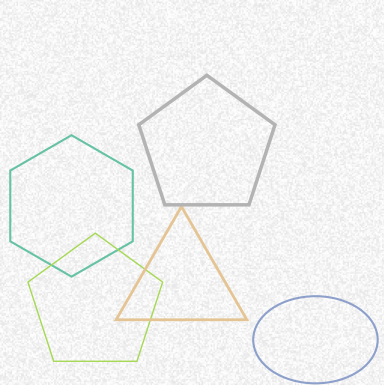[{"shape": "hexagon", "thickness": 1.5, "radius": 0.92, "center": [0.186, 0.465]}, {"shape": "oval", "thickness": 1.5, "radius": 0.81, "center": [0.819, 0.117]}, {"shape": "pentagon", "thickness": 1, "radius": 0.92, "center": [0.248, 0.21]}, {"shape": "triangle", "thickness": 2, "radius": 0.98, "center": [0.471, 0.267]}, {"shape": "pentagon", "thickness": 2.5, "radius": 0.93, "center": [0.537, 0.618]}]